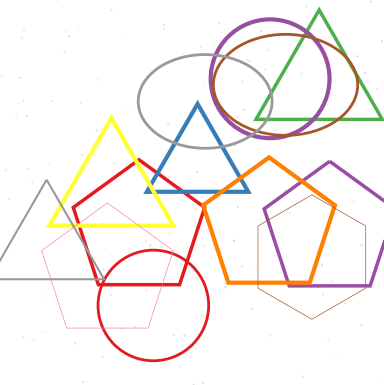[{"shape": "circle", "thickness": 2, "radius": 0.72, "center": [0.398, 0.207]}, {"shape": "pentagon", "thickness": 2.5, "radius": 0.9, "center": [0.361, 0.406]}, {"shape": "triangle", "thickness": 3, "radius": 0.76, "center": [0.513, 0.578]}, {"shape": "triangle", "thickness": 2.5, "radius": 0.95, "center": [0.829, 0.785]}, {"shape": "pentagon", "thickness": 2.5, "radius": 0.89, "center": [0.856, 0.402]}, {"shape": "circle", "thickness": 3, "radius": 0.77, "center": [0.702, 0.795]}, {"shape": "pentagon", "thickness": 3, "radius": 0.9, "center": [0.699, 0.411]}, {"shape": "triangle", "thickness": 3, "radius": 0.93, "center": [0.289, 0.507]}, {"shape": "hexagon", "thickness": 0.5, "radius": 0.81, "center": [0.81, 0.332]}, {"shape": "oval", "thickness": 2, "radius": 0.94, "center": [0.742, 0.78]}, {"shape": "pentagon", "thickness": 0.5, "radius": 0.9, "center": [0.279, 0.293]}, {"shape": "triangle", "thickness": 1.5, "radius": 0.86, "center": [0.121, 0.361]}, {"shape": "oval", "thickness": 2, "radius": 0.87, "center": [0.533, 0.737]}]